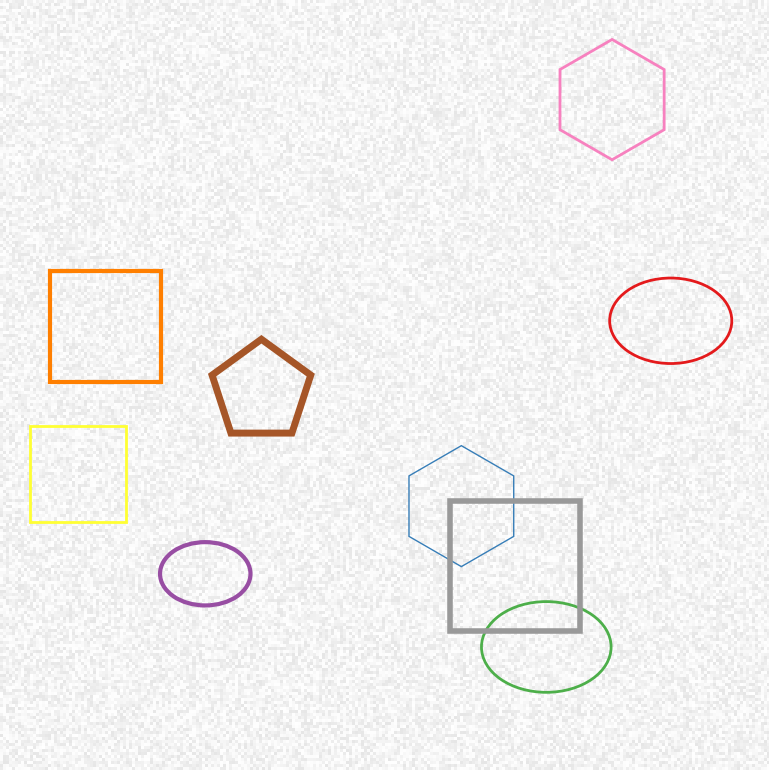[{"shape": "oval", "thickness": 1, "radius": 0.4, "center": [0.871, 0.583]}, {"shape": "hexagon", "thickness": 0.5, "radius": 0.39, "center": [0.599, 0.343]}, {"shape": "oval", "thickness": 1, "radius": 0.42, "center": [0.709, 0.16]}, {"shape": "oval", "thickness": 1.5, "radius": 0.29, "center": [0.267, 0.255]}, {"shape": "square", "thickness": 1.5, "radius": 0.36, "center": [0.136, 0.576]}, {"shape": "square", "thickness": 1, "radius": 0.31, "center": [0.102, 0.385]}, {"shape": "pentagon", "thickness": 2.5, "radius": 0.34, "center": [0.339, 0.492]}, {"shape": "hexagon", "thickness": 1, "radius": 0.39, "center": [0.795, 0.871]}, {"shape": "square", "thickness": 2, "radius": 0.42, "center": [0.669, 0.266]}]